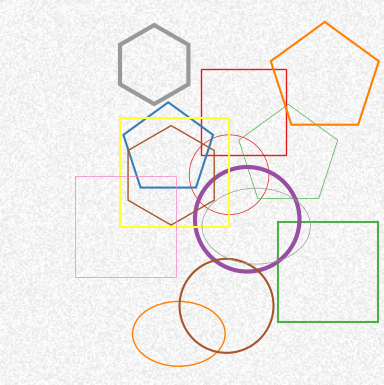[{"shape": "square", "thickness": 1, "radius": 0.56, "center": [0.632, 0.71]}, {"shape": "circle", "thickness": 0.5, "radius": 0.52, "center": [0.595, 0.546]}, {"shape": "pentagon", "thickness": 1.5, "radius": 0.61, "center": [0.437, 0.612]}, {"shape": "pentagon", "thickness": 0.5, "radius": 0.68, "center": [0.749, 0.594]}, {"shape": "square", "thickness": 1.5, "radius": 0.65, "center": [0.852, 0.295]}, {"shape": "circle", "thickness": 3, "radius": 0.68, "center": [0.642, 0.43]}, {"shape": "oval", "thickness": 1, "radius": 0.6, "center": [0.464, 0.133]}, {"shape": "pentagon", "thickness": 1.5, "radius": 0.74, "center": [0.844, 0.795]}, {"shape": "square", "thickness": 1.5, "radius": 0.71, "center": [0.453, 0.552]}, {"shape": "circle", "thickness": 1.5, "radius": 0.61, "center": [0.588, 0.206]}, {"shape": "hexagon", "thickness": 1, "radius": 0.65, "center": [0.445, 0.545]}, {"shape": "square", "thickness": 0.5, "radius": 0.66, "center": [0.326, 0.412]}, {"shape": "oval", "thickness": 0.5, "radius": 0.7, "center": [0.666, 0.413]}, {"shape": "hexagon", "thickness": 3, "radius": 0.51, "center": [0.401, 0.832]}]